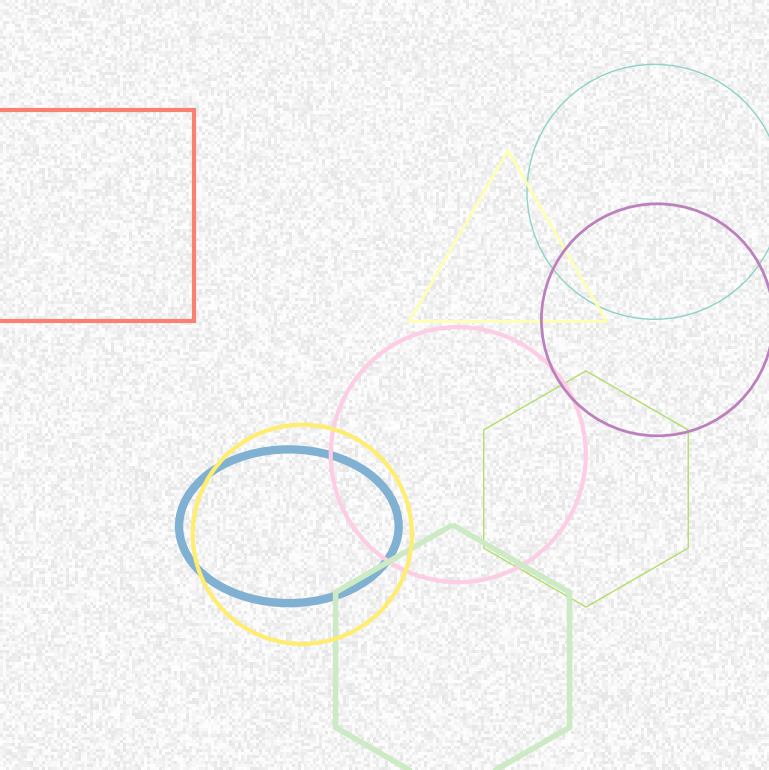[{"shape": "circle", "thickness": 0.5, "radius": 0.83, "center": [0.85, 0.751]}, {"shape": "triangle", "thickness": 1, "radius": 0.74, "center": [0.66, 0.657]}, {"shape": "square", "thickness": 1.5, "radius": 0.68, "center": [0.116, 0.72]}, {"shape": "oval", "thickness": 3, "radius": 0.71, "center": [0.375, 0.317]}, {"shape": "hexagon", "thickness": 0.5, "radius": 0.77, "center": [0.761, 0.365]}, {"shape": "circle", "thickness": 1.5, "radius": 0.83, "center": [0.595, 0.41]}, {"shape": "circle", "thickness": 1, "radius": 0.75, "center": [0.854, 0.585]}, {"shape": "hexagon", "thickness": 2, "radius": 0.88, "center": [0.588, 0.143]}, {"shape": "circle", "thickness": 1.5, "radius": 0.71, "center": [0.393, 0.306]}]